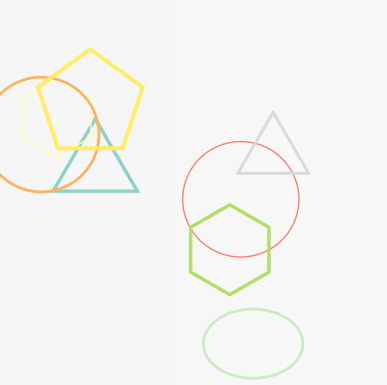[{"shape": "triangle", "thickness": 2.5, "radius": 0.63, "center": [0.246, 0.566]}, {"shape": "hexagon", "thickness": 1, "radius": 0.51, "center": [0.146, 0.694]}, {"shape": "circle", "thickness": 1, "radius": 0.75, "center": [0.621, 0.482]}, {"shape": "circle", "thickness": 2, "radius": 0.74, "center": [0.106, 0.651]}, {"shape": "hexagon", "thickness": 2.5, "radius": 0.58, "center": [0.593, 0.351]}, {"shape": "triangle", "thickness": 2, "radius": 0.53, "center": [0.705, 0.603]}, {"shape": "oval", "thickness": 2, "radius": 0.64, "center": [0.653, 0.107]}, {"shape": "pentagon", "thickness": 3, "radius": 0.71, "center": [0.233, 0.73]}]